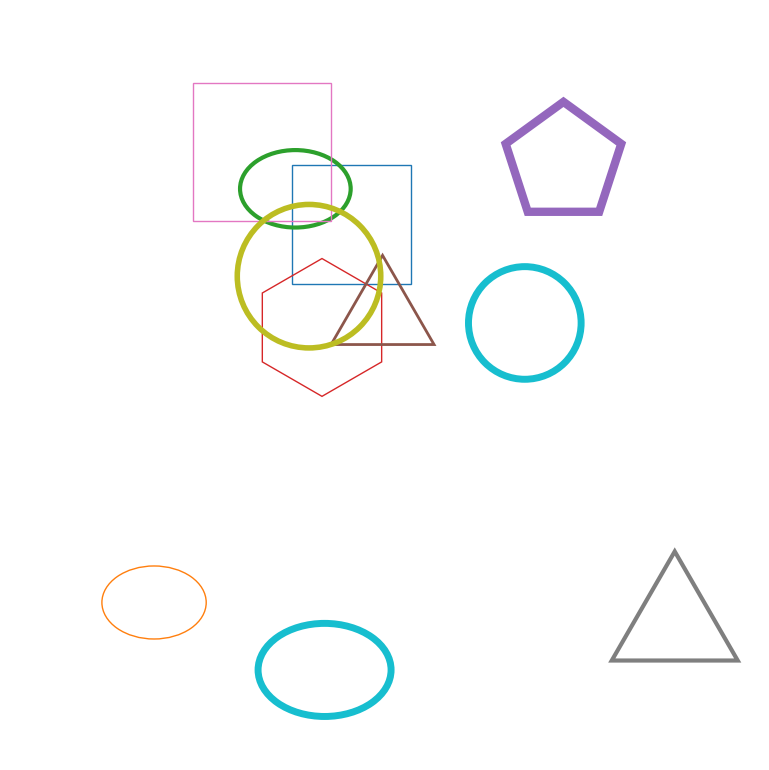[{"shape": "square", "thickness": 0.5, "radius": 0.39, "center": [0.457, 0.708]}, {"shape": "oval", "thickness": 0.5, "radius": 0.34, "center": [0.2, 0.218]}, {"shape": "oval", "thickness": 1.5, "radius": 0.36, "center": [0.384, 0.755]}, {"shape": "hexagon", "thickness": 0.5, "radius": 0.45, "center": [0.418, 0.575]}, {"shape": "pentagon", "thickness": 3, "radius": 0.39, "center": [0.732, 0.789]}, {"shape": "triangle", "thickness": 1, "radius": 0.39, "center": [0.497, 0.591]}, {"shape": "square", "thickness": 0.5, "radius": 0.45, "center": [0.34, 0.803]}, {"shape": "triangle", "thickness": 1.5, "radius": 0.47, "center": [0.876, 0.189]}, {"shape": "circle", "thickness": 2, "radius": 0.47, "center": [0.401, 0.641]}, {"shape": "circle", "thickness": 2.5, "radius": 0.37, "center": [0.682, 0.581]}, {"shape": "oval", "thickness": 2.5, "radius": 0.43, "center": [0.422, 0.13]}]